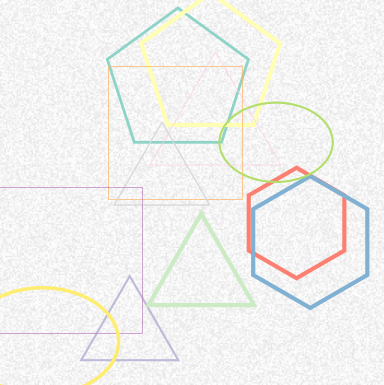[{"shape": "pentagon", "thickness": 2, "radius": 0.96, "center": [0.462, 0.786]}, {"shape": "pentagon", "thickness": 3, "radius": 0.95, "center": [0.547, 0.829]}, {"shape": "triangle", "thickness": 1.5, "radius": 0.73, "center": [0.337, 0.137]}, {"shape": "hexagon", "thickness": 3, "radius": 0.72, "center": [0.77, 0.421]}, {"shape": "hexagon", "thickness": 3, "radius": 0.86, "center": [0.806, 0.371]}, {"shape": "square", "thickness": 0.5, "radius": 0.87, "center": [0.455, 0.656]}, {"shape": "oval", "thickness": 1.5, "radius": 0.74, "center": [0.717, 0.63]}, {"shape": "triangle", "thickness": 0.5, "radius": 0.98, "center": [0.559, 0.669]}, {"shape": "triangle", "thickness": 1, "radius": 0.72, "center": [0.421, 0.539]}, {"shape": "square", "thickness": 0.5, "radius": 0.95, "center": [0.179, 0.324]}, {"shape": "triangle", "thickness": 3, "radius": 0.79, "center": [0.523, 0.287]}, {"shape": "oval", "thickness": 2.5, "radius": 0.99, "center": [0.11, 0.114]}]